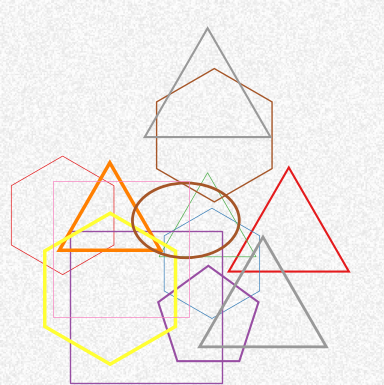[{"shape": "triangle", "thickness": 1.5, "radius": 0.9, "center": [0.75, 0.385]}, {"shape": "hexagon", "thickness": 0.5, "radius": 0.77, "center": [0.163, 0.441]}, {"shape": "hexagon", "thickness": 0.5, "radius": 0.72, "center": [0.55, 0.316]}, {"shape": "triangle", "thickness": 0.5, "radius": 0.73, "center": [0.539, 0.406]}, {"shape": "square", "thickness": 1, "radius": 0.99, "center": [0.379, 0.202]}, {"shape": "pentagon", "thickness": 1.5, "radius": 0.68, "center": [0.541, 0.173]}, {"shape": "triangle", "thickness": 2.5, "radius": 0.76, "center": [0.285, 0.426]}, {"shape": "hexagon", "thickness": 2.5, "radius": 0.98, "center": [0.286, 0.25]}, {"shape": "oval", "thickness": 2, "radius": 0.69, "center": [0.483, 0.428]}, {"shape": "hexagon", "thickness": 1, "radius": 0.87, "center": [0.557, 0.649]}, {"shape": "square", "thickness": 0.5, "radius": 0.88, "center": [0.315, 0.352]}, {"shape": "triangle", "thickness": 2, "radius": 0.95, "center": [0.683, 0.194]}, {"shape": "triangle", "thickness": 1.5, "radius": 0.94, "center": [0.539, 0.738]}]